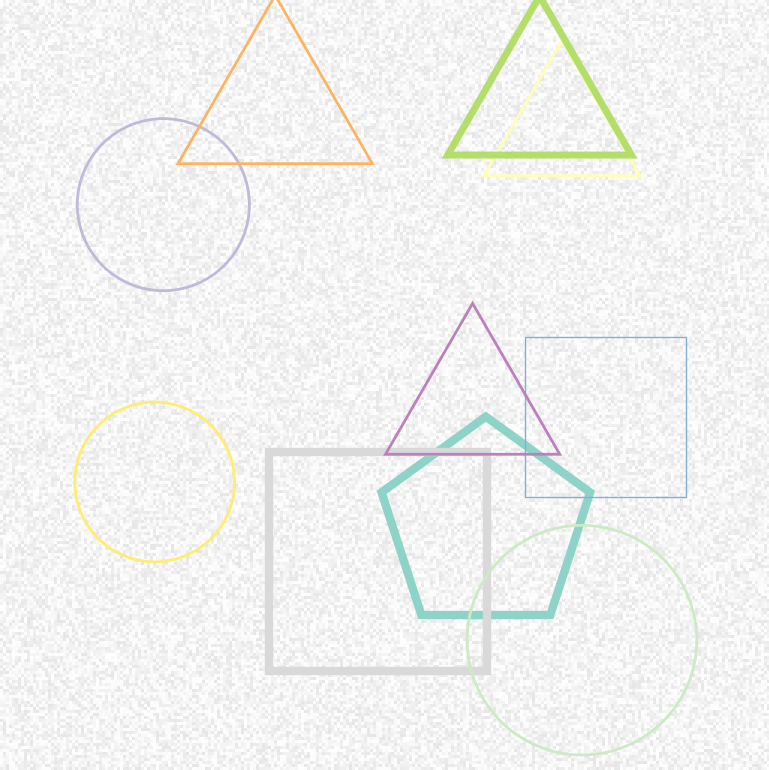[{"shape": "pentagon", "thickness": 3, "radius": 0.71, "center": [0.631, 0.317]}, {"shape": "triangle", "thickness": 1, "radius": 0.59, "center": [0.73, 0.83]}, {"shape": "circle", "thickness": 1, "radius": 0.56, "center": [0.212, 0.734]}, {"shape": "square", "thickness": 0.5, "radius": 0.52, "center": [0.786, 0.458]}, {"shape": "triangle", "thickness": 1, "radius": 0.73, "center": [0.357, 0.86]}, {"shape": "triangle", "thickness": 2.5, "radius": 0.69, "center": [0.701, 0.868]}, {"shape": "square", "thickness": 3, "radius": 0.71, "center": [0.491, 0.271]}, {"shape": "triangle", "thickness": 1, "radius": 0.65, "center": [0.614, 0.475]}, {"shape": "circle", "thickness": 1, "radius": 0.75, "center": [0.756, 0.169]}, {"shape": "circle", "thickness": 1, "radius": 0.52, "center": [0.201, 0.374]}]